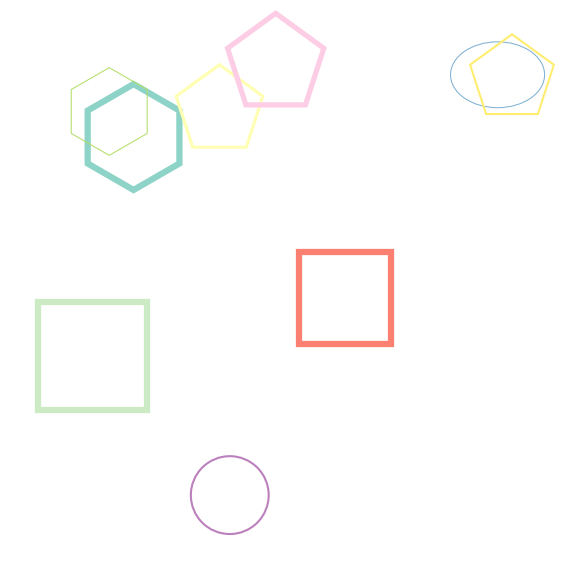[{"shape": "hexagon", "thickness": 3, "radius": 0.46, "center": [0.231, 0.762]}, {"shape": "pentagon", "thickness": 1.5, "radius": 0.39, "center": [0.38, 0.808]}, {"shape": "square", "thickness": 3, "radius": 0.4, "center": [0.597, 0.482]}, {"shape": "oval", "thickness": 0.5, "radius": 0.41, "center": [0.862, 0.87]}, {"shape": "hexagon", "thickness": 0.5, "radius": 0.38, "center": [0.189, 0.806]}, {"shape": "pentagon", "thickness": 2.5, "radius": 0.44, "center": [0.477, 0.888]}, {"shape": "circle", "thickness": 1, "radius": 0.34, "center": [0.398, 0.142]}, {"shape": "square", "thickness": 3, "radius": 0.47, "center": [0.16, 0.383]}, {"shape": "pentagon", "thickness": 1, "radius": 0.38, "center": [0.887, 0.863]}]